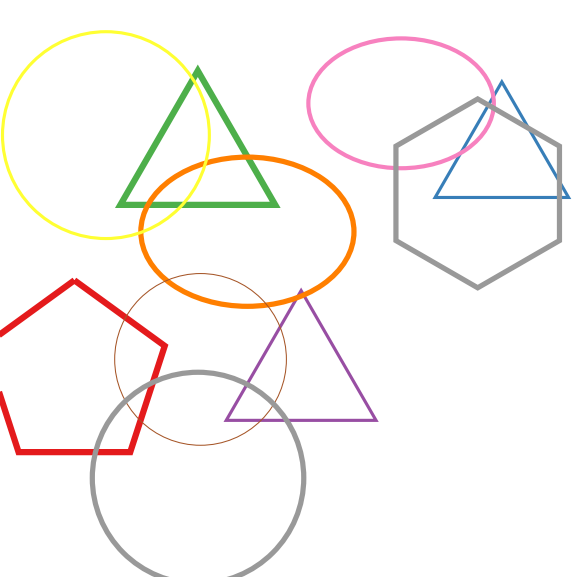[{"shape": "pentagon", "thickness": 3, "radius": 0.82, "center": [0.129, 0.349]}, {"shape": "triangle", "thickness": 1.5, "radius": 0.67, "center": [0.869, 0.724]}, {"shape": "triangle", "thickness": 3, "radius": 0.77, "center": [0.343, 0.722]}, {"shape": "triangle", "thickness": 1.5, "radius": 0.75, "center": [0.521, 0.346]}, {"shape": "oval", "thickness": 2.5, "radius": 0.92, "center": [0.428, 0.598]}, {"shape": "circle", "thickness": 1.5, "radius": 0.9, "center": [0.183, 0.765]}, {"shape": "circle", "thickness": 0.5, "radius": 0.74, "center": [0.347, 0.377]}, {"shape": "oval", "thickness": 2, "radius": 0.8, "center": [0.695, 0.82]}, {"shape": "circle", "thickness": 2.5, "radius": 0.92, "center": [0.343, 0.171]}, {"shape": "hexagon", "thickness": 2.5, "radius": 0.82, "center": [0.827, 0.664]}]